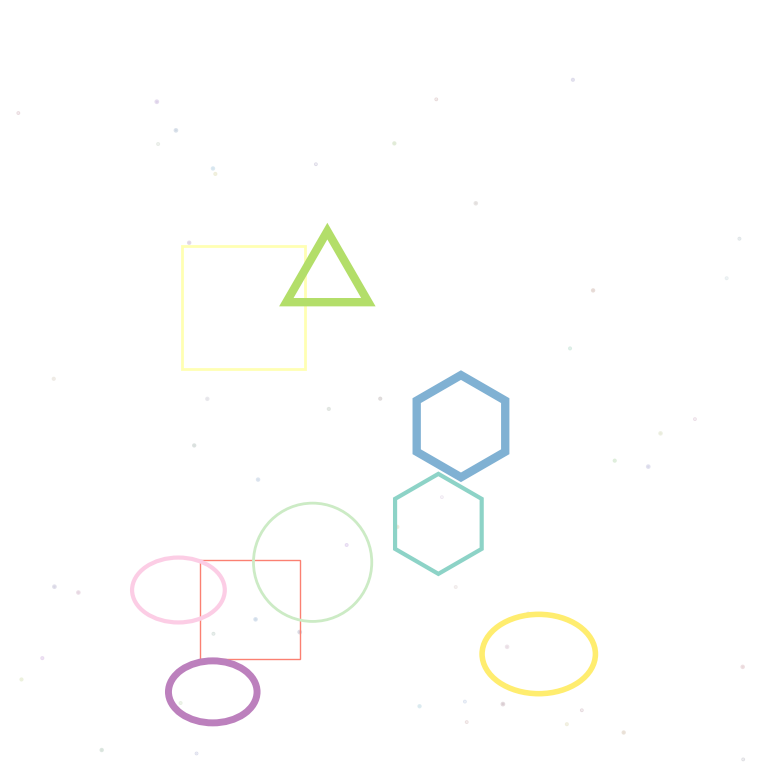[{"shape": "hexagon", "thickness": 1.5, "radius": 0.32, "center": [0.569, 0.32]}, {"shape": "square", "thickness": 1, "radius": 0.4, "center": [0.316, 0.6]}, {"shape": "square", "thickness": 0.5, "radius": 0.32, "center": [0.325, 0.208]}, {"shape": "hexagon", "thickness": 3, "radius": 0.33, "center": [0.599, 0.447]}, {"shape": "triangle", "thickness": 3, "radius": 0.31, "center": [0.425, 0.638]}, {"shape": "oval", "thickness": 1.5, "radius": 0.3, "center": [0.232, 0.234]}, {"shape": "oval", "thickness": 2.5, "radius": 0.29, "center": [0.276, 0.101]}, {"shape": "circle", "thickness": 1, "radius": 0.38, "center": [0.406, 0.27]}, {"shape": "oval", "thickness": 2, "radius": 0.37, "center": [0.7, 0.151]}]